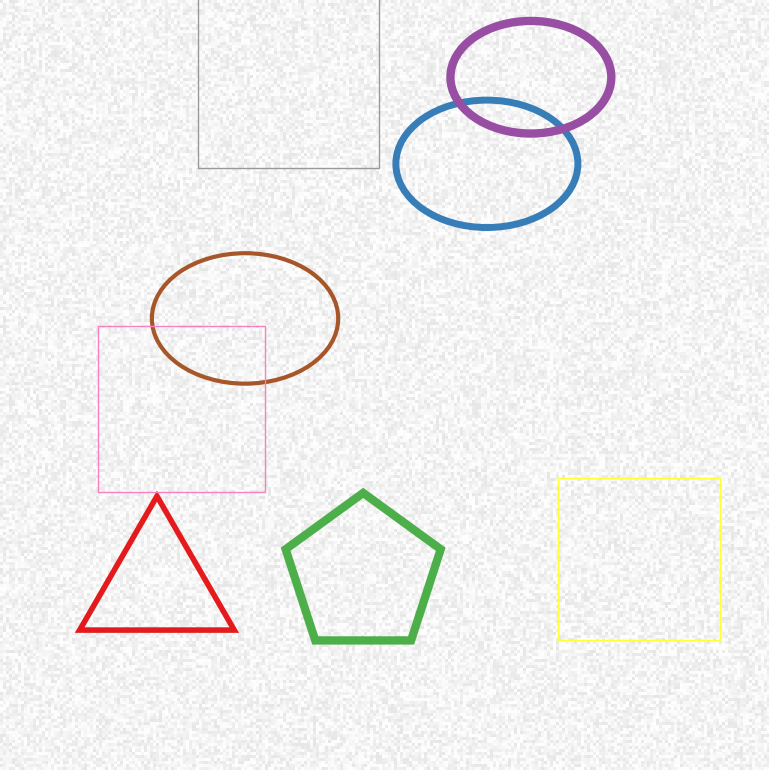[{"shape": "triangle", "thickness": 2, "radius": 0.58, "center": [0.204, 0.24]}, {"shape": "oval", "thickness": 2.5, "radius": 0.59, "center": [0.632, 0.787]}, {"shape": "pentagon", "thickness": 3, "radius": 0.53, "center": [0.472, 0.254]}, {"shape": "oval", "thickness": 3, "radius": 0.52, "center": [0.689, 0.9]}, {"shape": "square", "thickness": 0.5, "radius": 0.53, "center": [0.83, 0.274]}, {"shape": "oval", "thickness": 1.5, "radius": 0.61, "center": [0.318, 0.586]}, {"shape": "square", "thickness": 0.5, "radius": 0.54, "center": [0.236, 0.469]}, {"shape": "square", "thickness": 0.5, "radius": 0.59, "center": [0.375, 0.899]}]